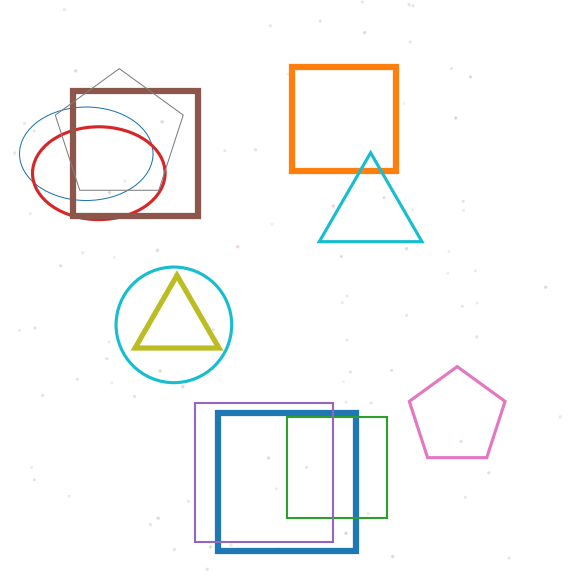[{"shape": "oval", "thickness": 0.5, "radius": 0.58, "center": [0.149, 0.733]}, {"shape": "square", "thickness": 3, "radius": 0.6, "center": [0.498, 0.164]}, {"shape": "square", "thickness": 3, "radius": 0.45, "center": [0.595, 0.794]}, {"shape": "square", "thickness": 1, "radius": 0.44, "center": [0.584, 0.19]}, {"shape": "oval", "thickness": 1.5, "radius": 0.57, "center": [0.171, 0.699]}, {"shape": "square", "thickness": 1, "radius": 0.6, "center": [0.457, 0.181]}, {"shape": "square", "thickness": 3, "radius": 0.54, "center": [0.235, 0.733]}, {"shape": "pentagon", "thickness": 1.5, "radius": 0.44, "center": [0.792, 0.277]}, {"shape": "pentagon", "thickness": 0.5, "radius": 0.58, "center": [0.207, 0.764]}, {"shape": "triangle", "thickness": 2.5, "radius": 0.42, "center": [0.306, 0.438]}, {"shape": "triangle", "thickness": 1.5, "radius": 0.51, "center": [0.642, 0.632]}, {"shape": "circle", "thickness": 1.5, "radius": 0.5, "center": [0.301, 0.437]}]